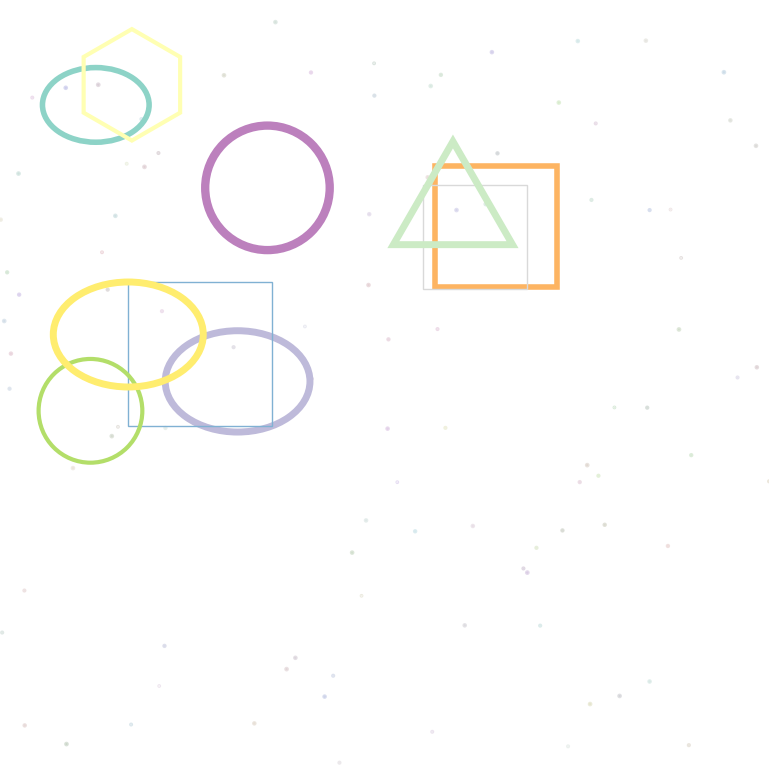[{"shape": "oval", "thickness": 2, "radius": 0.35, "center": [0.124, 0.864]}, {"shape": "hexagon", "thickness": 1.5, "radius": 0.36, "center": [0.171, 0.89]}, {"shape": "oval", "thickness": 2.5, "radius": 0.47, "center": [0.309, 0.505]}, {"shape": "square", "thickness": 0.5, "radius": 0.47, "center": [0.26, 0.54]}, {"shape": "square", "thickness": 2, "radius": 0.39, "center": [0.644, 0.706]}, {"shape": "circle", "thickness": 1.5, "radius": 0.34, "center": [0.117, 0.466]}, {"shape": "square", "thickness": 0.5, "radius": 0.34, "center": [0.616, 0.692]}, {"shape": "circle", "thickness": 3, "radius": 0.4, "center": [0.347, 0.756]}, {"shape": "triangle", "thickness": 2.5, "radius": 0.45, "center": [0.588, 0.727]}, {"shape": "oval", "thickness": 2.5, "radius": 0.49, "center": [0.167, 0.566]}]